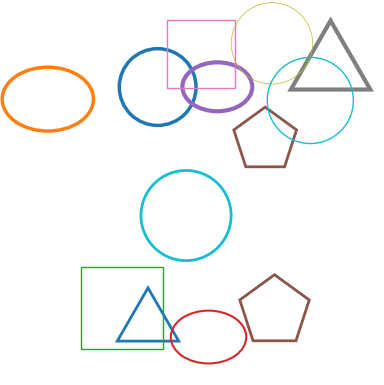[{"shape": "triangle", "thickness": 2, "radius": 0.46, "center": [0.384, 0.16]}, {"shape": "circle", "thickness": 2.5, "radius": 0.5, "center": [0.409, 0.774]}, {"shape": "oval", "thickness": 2.5, "radius": 0.59, "center": [0.124, 0.743]}, {"shape": "square", "thickness": 1, "radius": 0.53, "center": [0.317, 0.199]}, {"shape": "oval", "thickness": 1.5, "radius": 0.49, "center": [0.542, 0.125]}, {"shape": "oval", "thickness": 3, "radius": 0.45, "center": [0.565, 0.775]}, {"shape": "pentagon", "thickness": 2, "radius": 0.47, "center": [0.713, 0.192]}, {"shape": "pentagon", "thickness": 2, "radius": 0.43, "center": [0.689, 0.636]}, {"shape": "square", "thickness": 1, "radius": 0.45, "center": [0.522, 0.86]}, {"shape": "triangle", "thickness": 3, "radius": 0.6, "center": [0.859, 0.827]}, {"shape": "circle", "thickness": 0.5, "radius": 0.53, "center": [0.706, 0.887]}, {"shape": "circle", "thickness": 2, "radius": 0.59, "center": [0.483, 0.44]}, {"shape": "circle", "thickness": 1, "radius": 0.56, "center": [0.806, 0.739]}]